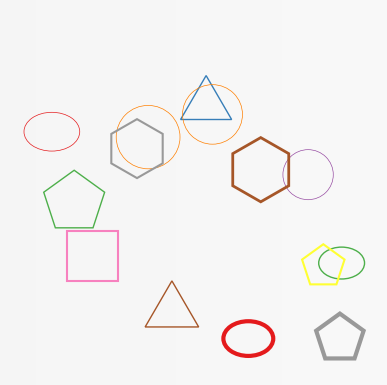[{"shape": "oval", "thickness": 3, "radius": 0.32, "center": [0.641, 0.121]}, {"shape": "oval", "thickness": 0.5, "radius": 0.36, "center": [0.134, 0.658]}, {"shape": "triangle", "thickness": 1, "radius": 0.38, "center": [0.532, 0.728]}, {"shape": "oval", "thickness": 1, "radius": 0.3, "center": [0.882, 0.317]}, {"shape": "pentagon", "thickness": 1, "radius": 0.41, "center": [0.191, 0.475]}, {"shape": "circle", "thickness": 0.5, "radius": 0.32, "center": [0.795, 0.546]}, {"shape": "circle", "thickness": 0.5, "radius": 0.39, "center": [0.548, 0.703]}, {"shape": "circle", "thickness": 0.5, "radius": 0.41, "center": [0.382, 0.644]}, {"shape": "pentagon", "thickness": 1.5, "radius": 0.29, "center": [0.834, 0.308]}, {"shape": "hexagon", "thickness": 2, "radius": 0.42, "center": [0.673, 0.559]}, {"shape": "triangle", "thickness": 1, "radius": 0.4, "center": [0.444, 0.191]}, {"shape": "square", "thickness": 1.5, "radius": 0.32, "center": [0.238, 0.334]}, {"shape": "pentagon", "thickness": 3, "radius": 0.32, "center": [0.877, 0.121]}, {"shape": "hexagon", "thickness": 1.5, "radius": 0.38, "center": [0.354, 0.614]}]